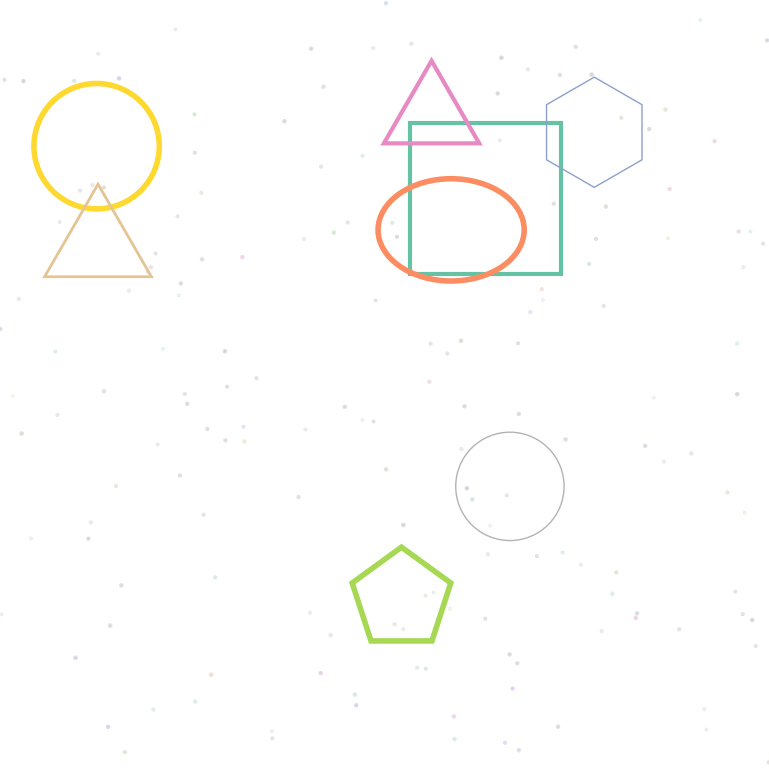[{"shape": "square", "thickness": 1.5, "radius": 0.49, "center": [0.63, 0.742]}, {"shape": "oval", "thickness": 2, "radius": 0.47, "center": [0.586, 0.701]}, {"shape": "hexagon", "thickness": 0.5, "radius": 0.36, "center": [0.772, 0.828]}, {"shape": "triangle", "thickness": 1.5, "radius": 0.36, "center": [0.56, 0.85]}, {"shape": "pentagon", "thickness": 2, "radius": 0.34, "center": [0.521, 0.222]}, {"shape": "circle", "thickness": 2, "radius": 0.41, "center": [0.125, 0.81]}, {"shape": "triangle", "thickness": 1, "radius": 0.4, "center": [0.127, 0.681]}, {"shape": "circle", "thickness": 0.5, "radius": 0.35, "center": [0.662, 0.368]}]